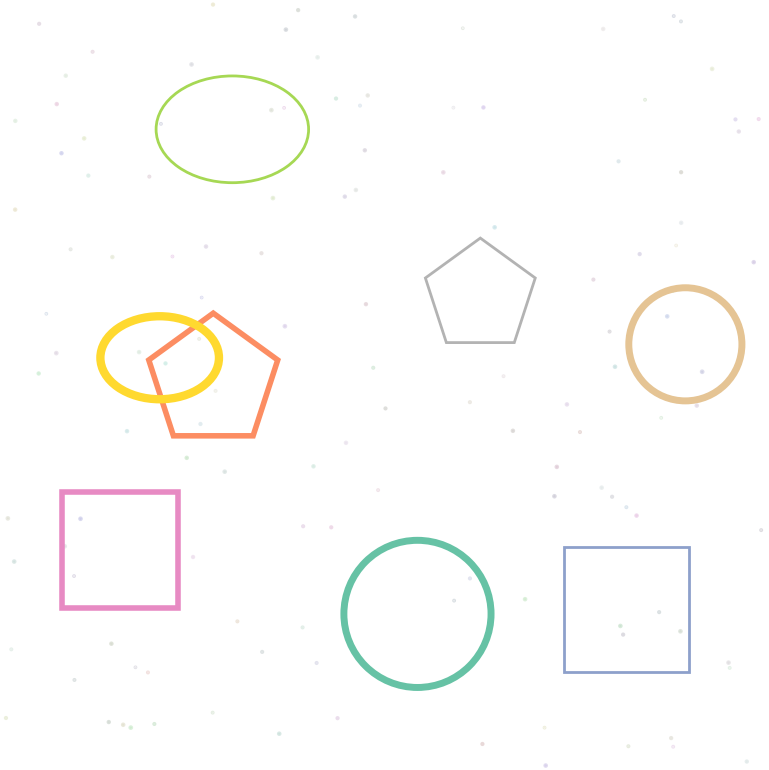[{"shape": "circle", "thickness": 2.5, "radius": 0.48, "center": [0.542, 0.203]}, {"shape": "pentagon", "thickness": 2, "radius": 0.44, "center": [0.277, 0.505]}, {"shape": "square", "thickness": 1, "radius": 0.41, "center": [0.813, 0.209]}, {"shape": "square", "thickness": 2, "radius": 0.38, "center": [0.155, 0.286]}, {"shape": "oval", "thickness": 1, "radius": 0.5, "center": [0.302, 0.832]}, {"shape": "oval", "thickness": 3, "radius": 0.38, "center": [0.207, 0.535]}, {"shape": "circle", "thickness": 2.5, "radius": 0.37, "center": [0.89, 0.553]}, {"shape": "pentagon", "thickness": 1, "radius": 0.38, "center": [0.624, 0.616]}]